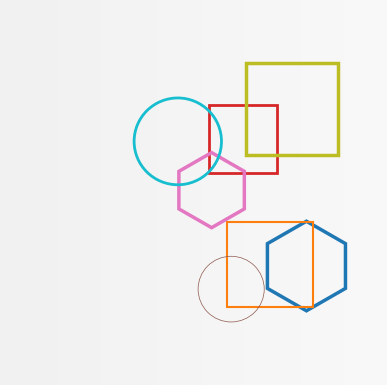[{"shape": "hexagon", "thickness": 2.5, "radius": 0.58, "center": [0.791, 0.309]}, {"shape": "square", "thickness": 1.5, "radius": 0.56, "center": [0.697, 0.312]}, {"shape": "square", "thickness": 2, "radius": 0.44, "center": [0.627, 0.638]}, {"shape": "circle", "thickness": 0.5, "radius": 0.43, "center": [0.597, 0.249]}, {"shape": "hexagon", "thickness": 2.5, "radius": 0.49, "center": [0.546, 0.506]}, {"shape": "square", "thickness": 2.5, "radius": 0.59, "center": [0.753, 0.716]}, {"shape": "circle", "thickness": 2, "radius": 0.56, "center": [0.459, 0.633]}]